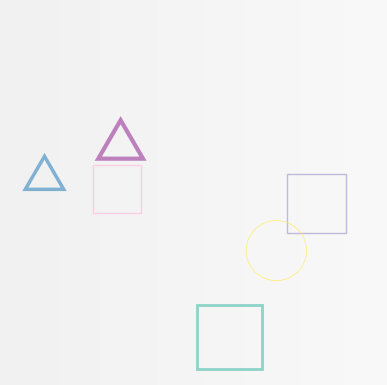[{"shape": "square", "thickness": 2, "radius": 0.42, "center": [0.593, 0.125]}, {"shape": "square", "thickness": 1, "radius": 0.38, "center": [0.816, 0.472]}, {"shape": "triangle", "thickness": 2.5, "radius": 0.29, "center": [0.115, 0.537]}, {"shape": "square", "thickness": 1, "radius": 0.31, "center": [0.302, 0.508]}, {"shape": "triangle", "thickness": 3, "radius": 0.33, "center": [0.311, 0.621]}, {"shape": "circle", "thickness": 0.5, "radius": 0.39, "center": [0.713, 0.349]}]